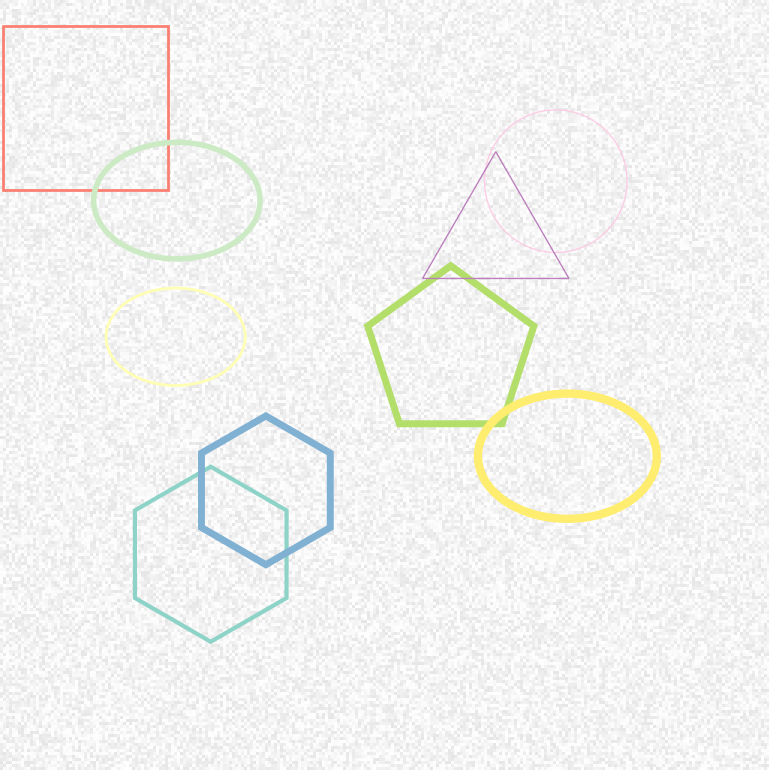[{"shape": "hexagon", "thickness": 1.5, "radius": 0.57, "center": [0.274, 0.28]}, {"shape": "oval", "thickness": 1, "radius": 0.45, "center": [0.228, 0.563]}, {"shape": "square", "thickness": 1, "radius": 0.53, "center": [0.111, 0.86]}, {"shape": "hexagon", "thickness": 2.5, "radius": 0.48, "center": [0.345, 0.363]}, {"shape": "pentagon", "thickness": 2.5, "radius": 0.57, "center": [0.585, 0.541]}, {"shape": "circle", "thickness": 0.5, "radius": 0.46, "center": [0.722, 0.765]}, {"shape": "triangle", "thickness": 0.5, "radius": 0.55, "center": [0.644, 0.693]}, {"shape": "oval", "thickness": 2, "radius": 0.54, "center": [0.23, 0.74]}, {"shape": "oval", "thickness": 3, "radius": 0.58, "center": [0.737, 0.408]}]